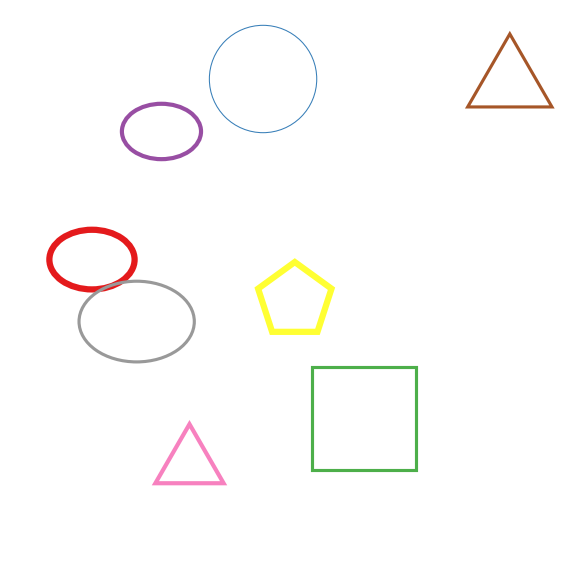[{"shape": "oval", "thickness": 3, "radius": 0.37, "center": [0.159, 0.55]}, {"shape": "circle", "thickness": 0.5, "radius": 0.46, "center": [0.455, 0.862]}, {"shape": "square", "thickness": 1.5, "radius": 0.45, "center": [0.63, 0.274]}, {"shape": "oval", "thickness": 2, "radius": 0.34, "center": [0.28, 0.771]}, {"shape": "pentagon", "thickness": 3, "radius": 0.33, "center": [0.51, 0.479]}, {"shape": "triangle", "thickness": 1.5, "radius": 0.42, "center": [0.883, 0.856]}, {"shape": "triangle", "thickness": 2, "radius": 0.34, "center": [0.328, 0.196]}, {"shape": "oval", "thickness": 1.5, "radius": 0.5, "center": [0.237, 0.442]}]